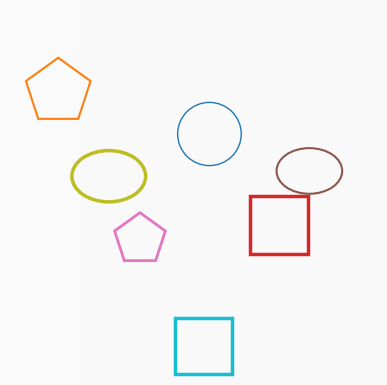[{"shape": "circle", "thickness": 1, "radius": 0.41, "center": [0.54, 0.652]}, {"shape": "pentagon", "thickness": 1.5, "radius": 0.44, "center": [0.15, 0.762]}, {"shape": "square", "thickness": 2.5, "radius": 0.37, "center": [0.72, 0.415]}, {"shape": "oval", "thickness": 1.5, "radius": 0.42, "center": [0.798, 0.556]}, {"shape": "pentagon", "thickness": 2, "radius": 0.34, "center": [0.361, 0.379]}, {"shape": "oval", "thickness": 2.5, "radius": 0.48, "center": [0.281, 0.542]}, {"shape": "square", "thickness": 2.5, "radius": 0.37, "center": [0.525, 0.101]}]